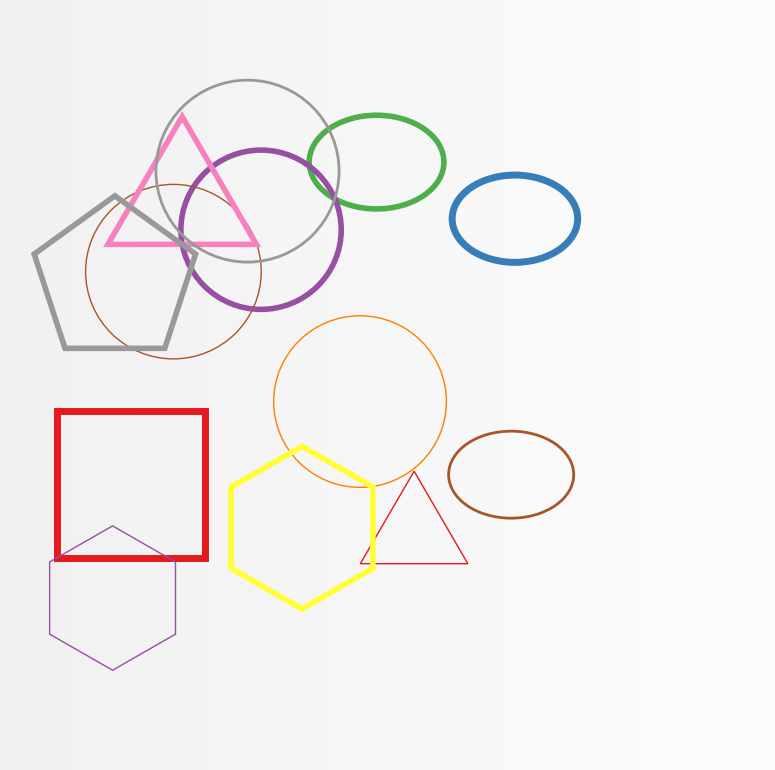[{"shape": "square", "thickness": 2.5, "radius": 0.48, "center": [0.169, 0.371]}, {"shape": "triangle", "thickness": 0.5, "radius": 0.4, "center": [0.534, 0.308]}, {"shape": "oval", "thickness": 2.5, "radius": 0.4, "center": [0.664, 0.716]}, {"shape": "oval", "thickness": 2, "radius": 0.43, "center": [0.486, 0.79]}, {"shape": "circle", "thickness": 2, "radius": 0.52, "center": [0.337, 0.702]}, {"shape": "hexagon", "thickness": 0.5, "radius": 0.47, "center": [0.145, 0.223]}, {"shape": "circle", "thickness": 0.5, "radius": 0.56, "center": [0.465, 0.478]}, {"shape": "hexagon", "thickness": 2, "radius": 0.53, "center": [0.39, 0.315]}, {"shape": "oval", "thickness": 1, "radius": 0.4, "center": [0.66, 0.384]}, {"shape": "circle", "thickness": 0.5, "radius": 0.57, "center": [0.224, 0.647]}, {"shape": "triangle", "thickness": 2, "radius": 0.55, "center": [0.235, 0.738]}, {"shape": "pentagon", "thickness": 2, "radius": 0.55, "center": [0.148, 0.636]}, {"shape": "circle", "thickness": 1, "radius": 0.59, "center": [0.319, 0.778]}]